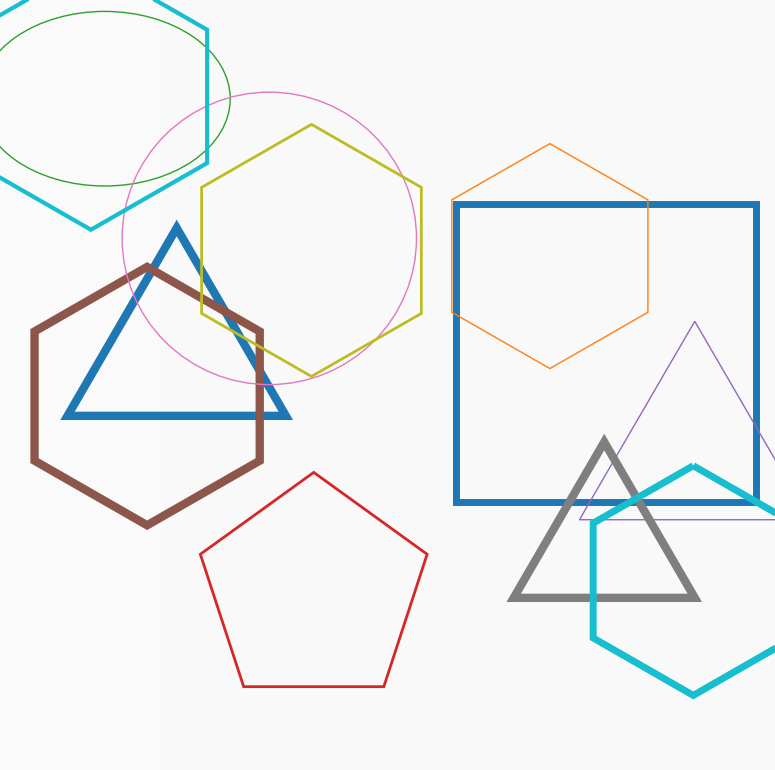[{"shape": "square", "thickness": 2.5, "radius": 0.97, "center": [0.783, 0.541]}, {"shape": "triangle", "thickness": 3, "radius": 0.81, "center": [0.228, 0.541]}, {"shape": "hexagon", "thickness": 0.5, "radius": 0.73, "center": [0.71, 0.667]}, {"shape": "oval", "thickness": 0.5, "radius": 0.81, "center": [0.135, 0.872]}, {"shape": "pentagon", "thickness": 1, "radius": 0.77, "center": [0.405, 0.233]}, {"shape": "triangle", "thickness": 0.5, "radius": 0.86, "center": [0.896, 0.411]}, {"shape": "hexagon", "thickness": 3, "radius": 0.84, "center": [0.19, 0.486]}, {"shape": "circle", "thickness": 0.5, "radius": 0.95, "center": [0.347, 0.69]}, {"shape": "triangle", "thickness": 3, "radius": 0.67, "center": [0.78, 0.291]}, {"shape": "hexagon", "thickness": 1, "radius": 0.82, "center": [0.402, 0.675]}, {"shape": "hexagon", "thickness": 1.5, "radius": 0.87, "center": [0.117, 0.875]}, {"shape": "hexagon", "thickness": 2.5, "radius": 0.75, "center": [0.895, 0.246]}]